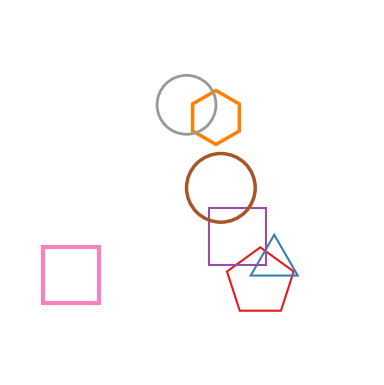[{"shape": "pentagon", "thickness": 1.5, "radius": 0.46, "center": [0.676, 0.267]}, {"shape": "triangle", "thickness": 1.5, "radius": 0.35, "center": [0.712, 0.32]}, {"shape": "square", "thickness": 1.5, "radius": 0.37, "center": [0.618, 0.386]}, {"shape": "hexagon", "thickness": 2.5, "radius": 0.35, "center": [0.561, 0.695]}, {"shape": "circle", "thickness": 2.5, "radius": 0.45, "center": [0.574, 0.512]}, {"shape": "square", "thickness": 3, "radius": 0.36, "center": [0.184, 0.287]}, {"shape": "circle", "thickness": 2, "radius": 0.38, "center": [0.484, 0.728]}]